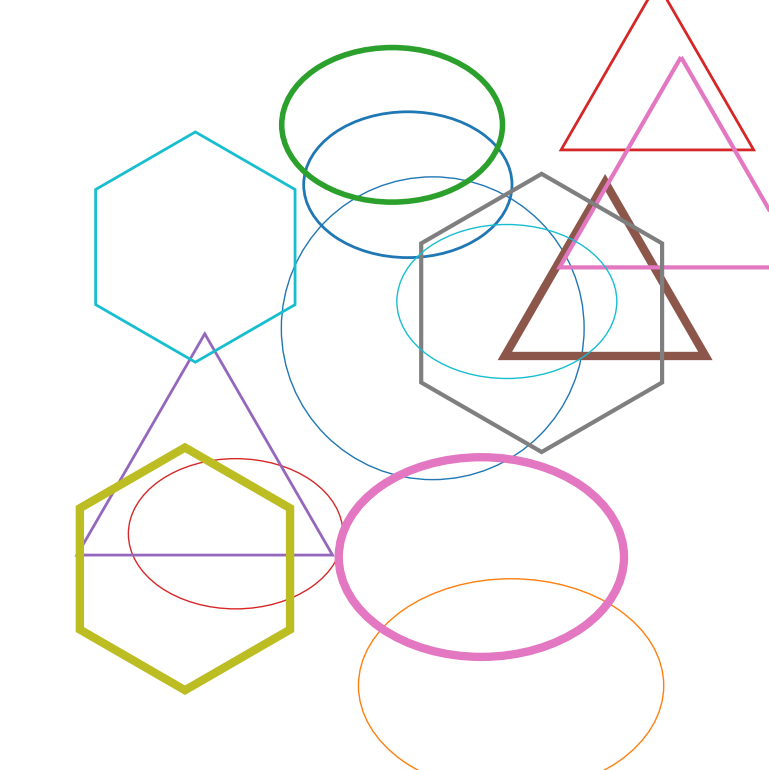[{"shape": "circle", "thickness": 0.5, "radius": 0.98, "center": [0.562, 0.574]}, {"shape": "oval", "thickness": 1, "radius": 0.68, "center": [0.53, 0.76]}, {"shape": "oval", "thickness": 0.5, "radius": 0.99, "center": [0.664, 0.11]}, {"shape": "oval", "thickness": 2, "radius": 0.72, "center": [0.509, 0.838]}, {"shape": "triangle", "thickness": 1, "radius": 0.72, "center": [0.854, 0.878]}, {"shape": "oval", "thickness": 0.5, "radius": 0.7, "center": [0.306, 0.307]}, {"shape": "triangle", "thickness": 1, "radius": 0.96, "center": [0.266, 0.375]}, {"shape": "triangle", "thickness": 3, "radius": 0.75, "center": [0.786, 0.613]}, {"shape": "oval", "thickness": 3, "radius": 0.93, "center": [0.625, 0.277]}, {"shape": "triangle", "thickness": 1.5, "radius": 0.91, "center": [0.884, 0.744]}, {"shape": "hexagon", "thickness": 1.5, "radius": 0.9, "center": [0.703, 0.594]}, {"shape": "hexagon", "thickness": 3, "radius": 0.79, "center": [0.24, 0.261]}, {"shape": "oval", "thickness": 0.5, "radius": 0.71, "center": [0.658, 0.608]}, {"shape": "hexagon", "thickness": 1, "radius": 0.75, "center": [0.254, 0.679]}]